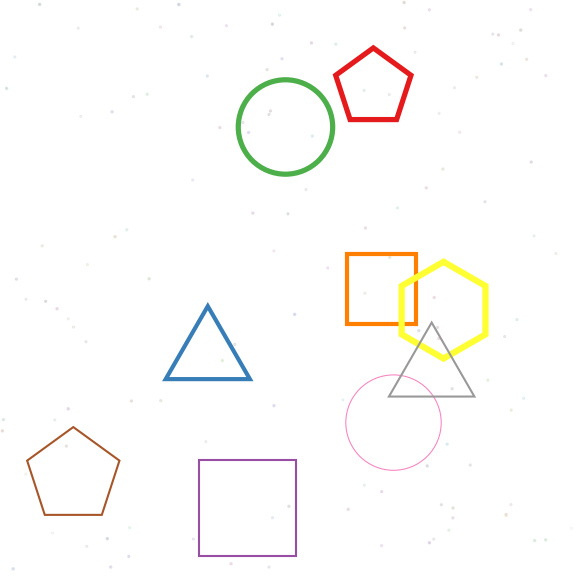[{"shape": "pentagon", "thickness": 2.5, "radius": 0.34, "center": [0.646, 0.848]}, {"shape": "triangle", "thickness": 2, "radius": 0.42, "center": [0.36, 0.385]}, {"shape": "circle", "thickness": 2.5, "radius": 0.41, "center": [0.494, 0.779]}, {"shape": "square", "thickness": 1, "radius": 0.42, "center": [0.429, 0.119]}, {"shape": "square", "thickness": 2, "radius": 0.3, "center": [0.66, 0.499]}, {"shape": "hexagon", "thickness": 3, "radius": 0.42, "center": [0.768, 0.462]}, {"shape": "pentagon", "thickness": 1, "radius": 0.42, "center": [0.127, 0.176]}, {"shape": "circle", "thickness": 0.5, "radius": 0.41, "center": [0.681, 0.267]}, {"shape": "triangle", "thickness": 1, "radius": 0.43, "center": [0.747, 0.355]}]